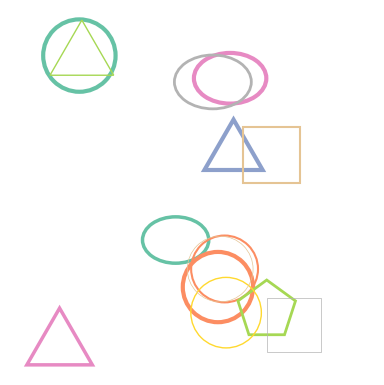[{"shape": "circle", "thickness": 3, "radius": 0.47, "center": [0.206, 0.856]}, {"shape": "oval", "thickness": 2.5, "radius": 0.43, "center": [0.456, 0.377]}, {"shape": "circle", "thickness": 1.5, "radius": 0.43, "center": [0.583, 0.301]}, {"shape": "circle", "thickness": 3, "radius": 0.46, "center": [0.566, 0.254]}, {"shape": "triangle", "thickness": 3, "radius": 0.44, "center": [0.607, 0.602]}, {"shape": "triangle", "thickness": 2.5, "radius": 0.49, "center": [0.155, 0.101]}, {"shape": "oval", "thickness": 3, "radius": 0.47, "center": [0.598, 0.797]}, {"shape": "pentagon", "thickness": 2, "radius": 0.39, "center": [0.693, 0.194]}, {"shape": "triangle", "thickness": 1, "radius": 0.48, "center": [0.213, 0.852]}, {"shape": "circle", "thickness": 1, "radius": 0.46, "center": [0.587, 0.188]}, {"shape": "square", "thickness": 1.5, "radius": 0.37, "center": [0.705, 0.597]}, {"shape": "circle", "thickness": 0.5, "radius": 0.43, "center": [0.572, 0.301]}, {"shape": "oval", "thickness": 2, "radius": 0.5, "center": [0.553, 0.787]}, {"shape": "square", "thickness": 0.5, "radius": 0.35, "center": [0.765, 0.156]}]